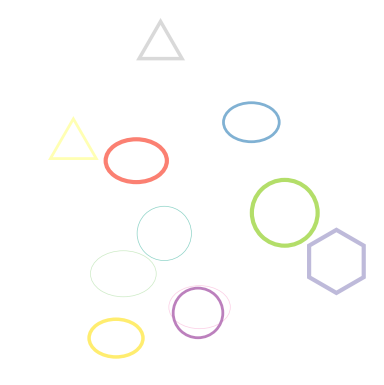[{"shape": "circle", "thickness": 0.5, "radius": 0.35, "center": [0.427, 0.394]}, {"shape": "triangle", "thickness": 2, "radius": 0.34, "center": [0.191, 0.623]}, {"shape": "hexagon", "thickness": 3, "radius": 0.41, "center": [0.874, 0.321]}, {"shape": "oval", "thickness": 3, "radius": 0.4, "center": [0.354, 0.583]}, {"shape": "oval", "thickness": 2, "radius": 0.36, "center": [0.653, 0.683]}, {"shape": "circle", "thickness": 3, "radius": 0.43, "center": [0.74, 0.447]}, {"shape": "oval", "thickness": 0.5, "radius": 0.4, "center": [0.518, 0.202]}, {"shape": "triangle", "thickness": 2.5, "radius": 0.32, "center": [0.417, 0.88]}, {"shape": "circle", "thickness": 2, "radius": 0.32, "center": [0.514, 0.187]}, {"shape": "oval", "thickness": 0.5, "radius": 0.43, "center": [0.32, 0.289]}, {"shape": "oval", "thickness": 2.5, "radius": 0.35, "center": [0.301, 0.122]}]